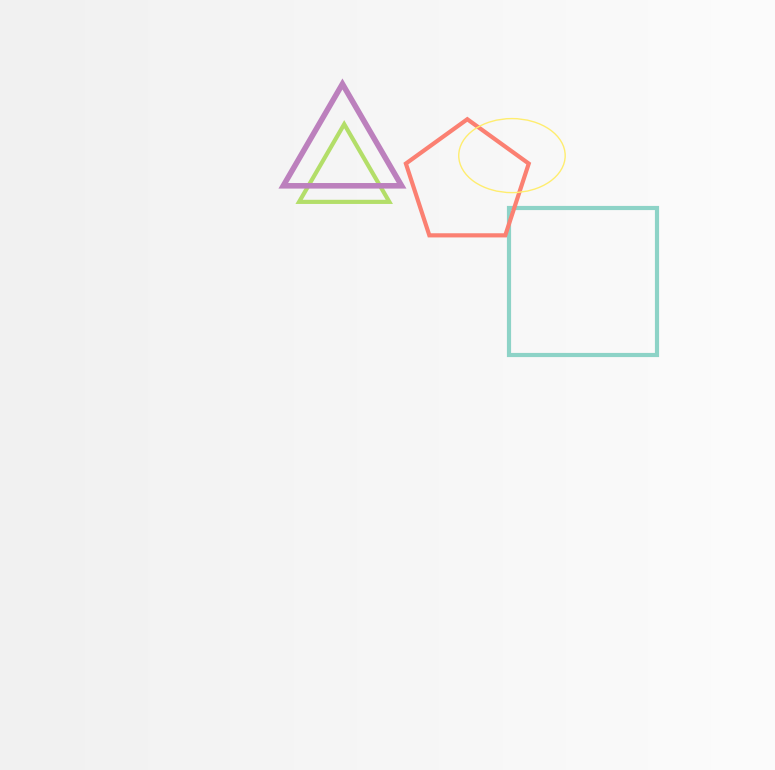[{"shape": "square", "thickness": 1.5, "radius": 0.48, "center": [0.753, 0.635]}, {"shape": "pentagon", "thickness": 1.5, "radius": 0.42, "center": [0.603, 0.762]}, {"shape": "triangle", "thickness": 1.5, "radius": 0.34, "center": [0.444, 0.771]}, {"shape": "triangle", "thickness": 2, "radius": 0.44, "center": [0.442, 0.803]}, {"shape": "oval", "thickness": 0.5, "radius": 0.34, "center": [0.661, 0.798]}]